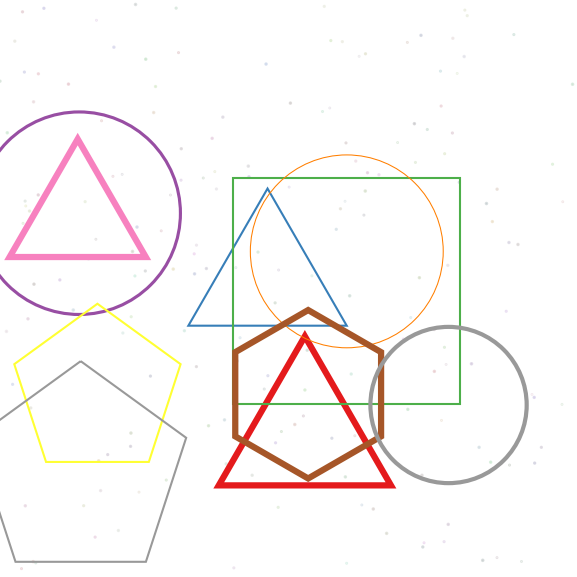[{"shape": "triangle", "thickness": 3, "radius": 0.86, "center": [0.528, 0.245]}, {"shape": "triangle", "thickness": 1, "radius": 0.79, "center": [0.463, 0.514]}, {"shape": "square", "thickness": 1, "radius": 0.98, "center": [0.6, 0.495]}, {"shape": "circle", "thickness": 1.5, "radius": 0.88, "center": [0.137, 0.63]}, {"shape": "circle", "thickness": 0.5, "radius": 0.83, "center": [0.6, 0.564]}, {"shape": "pentagon", "thickness": 1, "radius": 0.76, "center": [0.169, 0.322]}, {"shape": "hexagon", "thickness": 3, "radius": 0.73, "center": [0.534, 0.316]}, {"shape": "triangle", "thickness": 3, "radius": 0.68, "center": [0.135, 0.622]}, {"shape": "pentagon", "thickness": 1, "radius": 0.96, "center": [0.14, 0.182]}, {"shape": "circle", "thickness": 2, "radius": 0.68, "center": [0.777, 0.298]}]